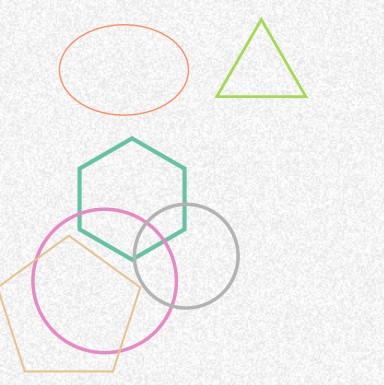[{"shape": "hexagon", "thickness": 3, "radius": 0.79, "center": [0.343, 0.483]}, {"shape": "oval", "thickness": 1, "radius": 0.84, "center": [0.322, 0.818]}, {"shape": "circle", "thickness": 2.5, "radius": 0.93, "center": [0.272, 0.27]}, {"shape": "triangle", "thickness": 2, "radius": 0.67, "center": [0.679, 0.816]}, {"shape": "pentagon", "thickness": 1.5, "radius": 0.97, "center": [0.179, 0.193]}, {"shape": "circle", "thickness": 2.5, "radius": 0.67, "center": [0.484, 0.335]}]